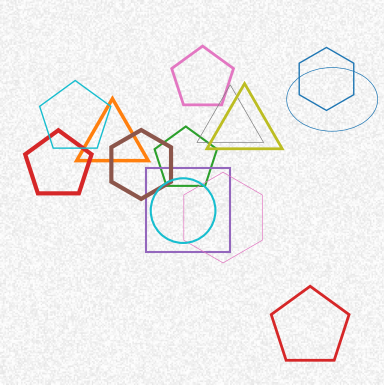[{"shape": "oval", "thickness": 0.5, "radius": 0.59, "center": [0.863, 0.742]}, {"shape": "hexagon", "thickness": 1, "radius": 0.41, "center": [0.848, 0.795]}, {"shape": "triangle", "thickness": 2.5, "radius": 0.54, "center": [0.292, 0.636]}, {"shape": "pentagon", "thickness": 1.5, "radius": 0.43, "center": [0.483, 0.586]}, {"shape": "pentagon", "thickness": 2, "radius": 0.53, "center": [0.806, 0.15]}, {"shape": "pentagon", "thickness": 3, "radius": 0.45, "center": [0.152, 0.571]}, {"shape": "square", "thickness": 1.5, "radius": 0.55, "center": [0.489, 0.455]}, {"shape": "hexagon", "thickness": 3, "radius": 0.45, "center": [0.367, 0.573]}, {"shape": "hexagon", "thickness": 0.5, "radius": 0.59, "center": [0.579, 0.435]}, {"shape": "pentagon", "thickness": 2, "radius": 0.42, "center": [0.526, 0.796]}, {"shape": "triangle", "thickness": 0.5, "radius": 0.5, "center": [0.598, 0.68]}, {"shape": "triangle", "thickness": 2, "radius": 0.56, "center": [0.635, 0.67]}, {"shape": "circle", "thickness": 1.5, "radius": 0.42, "center": [0.476, 0.453]}, {"shape": "pentagon", "thickness": 1, "radius": 0.49, "center": [0.195, 0.694]}]